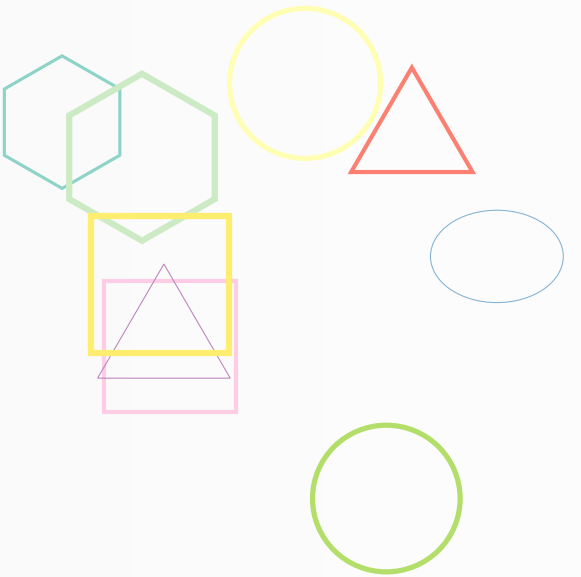[{"shape": "hexagon", "thickness": 1.5, "radius": 0.57, "center": [0.107, 0.788]}, {"shape": "circle", "thickness": 2.5, "radius": 0.65, "center": [0.525, 0.855]}, {"shape": "triangle", "thickness": 2, "radius": 0.6, "center": [0.709, 0.762]}, {"shape": "oval", "thickness": 0.5, "radius": 0.57, "center": [0.855, 0.555]}, {"shape": "circle", "thickness": 2.5, "radius": 0.63, "center": [0.665, 0.136]}, {"shape": "square", "thickness": 2, "radius": 0.57, "center": [0.293, 0.399]}, {"shape": "triangle", "thickness": 0.5, "radius": 0.66, "center": [0.282, 0.41]}, {"shape": "hexagon", "thickness": 3, "radius": 0.72, "center": [0.244, 0.727]}, {"shape": "square", "thickness": 3, "radius": 0.59, "center": [0.275, 0.506]}]